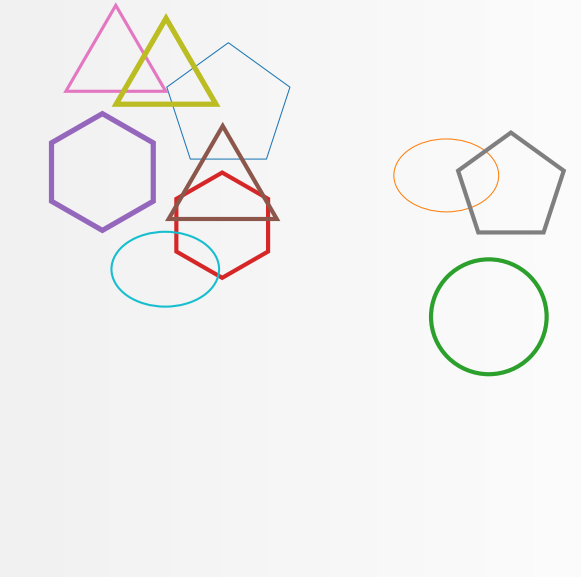[{"shape": "pentagon", "thickness": 0.5, "radius": 0.56, "center": [0.393, 0.814]}, {"shape": "oval", "thickness": 0.5, "radius": 0.45, "center": [0.768, 0.695]}, {"shape": "circle", "thickness": 2, "radius": 0.5, "center": [0.841, 0.451]}, {"shape": "hexagon", "thickness": 2, "radius": 0.46, "center": [0.382, 0.609]}, {"shape": "hexagon", "thickness": 2.5, "radius": 0.51, "center": [0.176, 0.701]}, {"shape": "triangle", "thickness": 2, "radius": 0.54, "center": [0.383, 0.674]}, {"shape": "triangle", "thickness": 1.5, "radius": 0.5, "center": [0.199, 0.891]}, {"shape": "pentagon", "thickness": 2, "radius": 0.48, "center": [0.879, 0.674]}, {"shape": "triangle", "thickness": 2.5, "radius": 0.5, "center": [0.286, 0.868]}, {"shape": "oval", "thickness": 1, "radius": 0.46, "center": [0.284, 0.533]}]